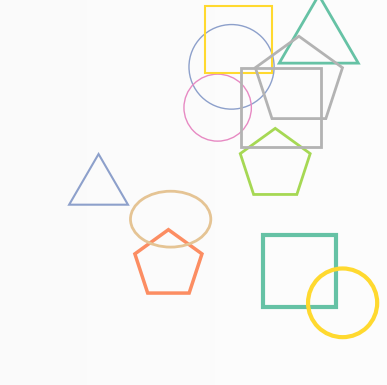[{"shape": "square", "thickness": 3, "radius": 0.47, "center": [0.773, 0.296]}, {"shape": "triangle", "thickness": 2, "radius": 0.59, "center": [0.823, 0.895]}, {"shape": "pentagon", "thickness": 2.5, "radius": 0.46, "center": [0.435, 0.312]}, {"shape": "triangle", "thickness": 1.5, "radius": 0.44, "center": [0.254, 0.512]}, {"shape": "circle", "thickness": 1, "radius": 0.55, "center": [0.598, 0.826]}, {"shape": "circle", "thickness": 1, "radius": 0.43, "center": [0.562, 0.72]}, {"shape": "pentagon", "thickness": 2, "radius": 0.47, "center": [0.71, 0.572]}, {"shape": "square", "thickness": 1.5, "radius": 0.43, "center": [0.616, 0.897]}, {"shape": "circle", "thickness": 3, "radius": 0.45, "center": [0.884, 0.213]}, {"shape": "oval", "thickness": 2, "radius": 0.52, "center": [0.44, 0.431]}, {"shape": "square", "thickness": 2, "radius": 0.52, "center": [0.725, 0.721]}, {"shape": "pentagon", "thickness": 2, "radius": 0.59, "center": [0.771, 0.788]}]